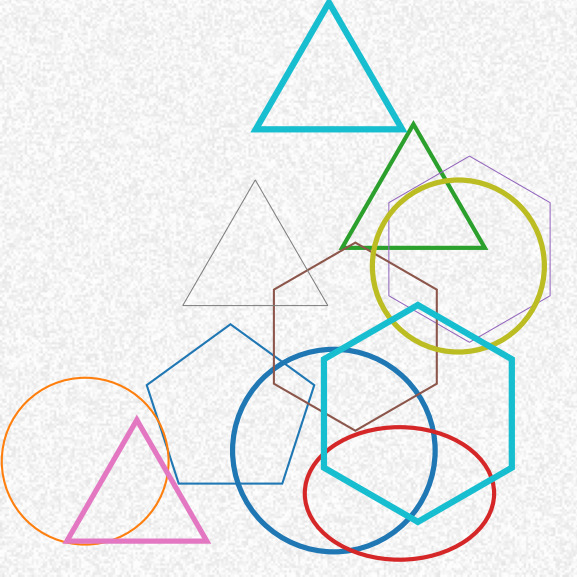[{"shape": "pentagon", "thickness": 1, "radius": 0.76, "center": [0.399, 0.285]}, {"shape": "circle", "thickness": 2.5, "radius": 0.88, "center": [0.578, 0.219]}, {"shape": "circle", "thickness": 1, "radius": 0.72, "center": [0.147, 0.201]}, {"shape": "triangle", "thickness": 2, "radius": 0.71, "center": [0.716, 0.641]}, {"shape": "oval", "thickness": 2, "radius": 0.82, "center": [0.692, 0.145]}, {"shape": "hexagon", "thickness": 0.5, "radius": 0.81, "center": [0.813, 0.568]}, {"shape": "hexagon", "thickness": 1, "radius": 0.81, "center": [0.615, 0.416]}, {"shape": "triangle", "thickness": 2.5, "radius": 0.7, "center": [0.237, 0.132]}, {"shape": "triangle", "thickness": 0.5, "radius": 0.73, "center": [0.442, 0.543]}, {"shape": "circle", "thickness": 2.5, "radius": 0.74, "center": [0.794, 0.538]}, {"shape": "hexagon", "thickness": 3, "radius": 0.94, "center": [0.724, 0.283]}, {"shape": "triangle", "thickness": 3, "radius": 0.73, "center": [0.57, 0.848]}]